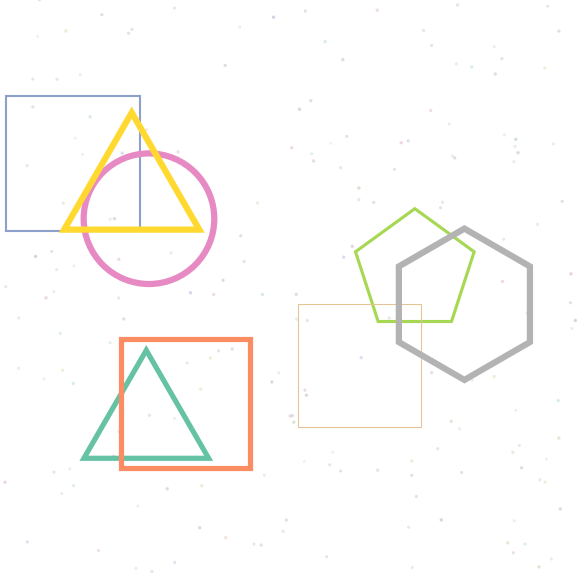[{"shape": "triangle", "thickness": 2.5, "radius": 0.62, "center": [0.253, 0.268]}, {"shape": "square", "thickness": 2.5, "radius": 0.56, "center": [0.321, 0.3]}, {"shape": "square", "thickness": 1, "radius": 0.58, "center": [0.126, 0.716]}, {"shape": "circle", "thickness": 3, "radius": 0.57, "center": [0.258, 0.62]}, {"shape": "pentagon", "thickness": 1.5, "radius": 0.54, "center": [0.718, 0.53]}, {"shape": "triangle", "thickness": 3, "radius": 0.68, "center": [0.228, 0.669]}, {"shape": "square", "thickness": 0.5, "radius": 0.53, "center": [0.622, 0.366]}, {"shape": "hexagon", "thickness": 3, "radius": 0.66, "center": [0.804, 0.472]}]